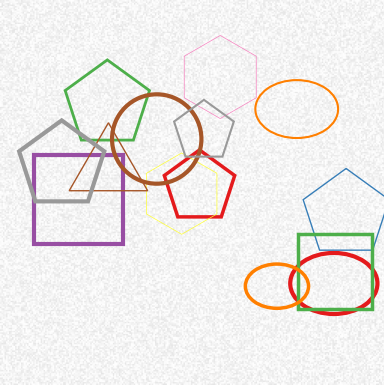[{"shape": "pentagon", "thickness": 2.5, "radius": 0.48, "center": [0.518, 0.514]}, {"shape": "oval", "thickness": 3, "radius": 0.57, "center": [0.867, 0.264]}, {"shape": "pentagon", "thickness": 1, "radius": 0.59, "center": [0.899, 0.445]}, {"shape": "pentagon", "thickness": 2, "radius": 0.58, "center": [0.279, 0.729]}, {"shape": "square", "thickness": 2.5, "radius": 0.48, "center": [0.869, 0.295]}, {"shape": "square", "thickness": 3, "radius": 0.58, "center": [0.205, 0.481]}, {"shape": "oval", "thickness": 2.5, "radius": 0.41, "center": [0.719, 0.257]}, {"shape": "oval", "thickness": 1.5, "radius": 0.54, "center": [0.771, 0.717]}, {"shape": "hexagon", "thickness": 0.5, "radius": 0.53, "center": [0.472, 0.497]}, {"shape": "triangle", "thickness": 1, "radius": 0.59, "center": [0.282, 0.563]}, {"shape": "circle", "thickness": 3, "radius": 0.58, "center": [0.407, 0.639]}, {"shape": "hexagon", "thickness": 0.5, "radius": 0.54, "center": [0.572, 0.8]}, {"shape": "pentagon", "thickness": 1.5, "radius": 0.41, "center": [0.53, 0.659]}, {"shape": "pentagon", "thickness": 3, "radius": 0.58, "center": [0.16, 0.571]}]